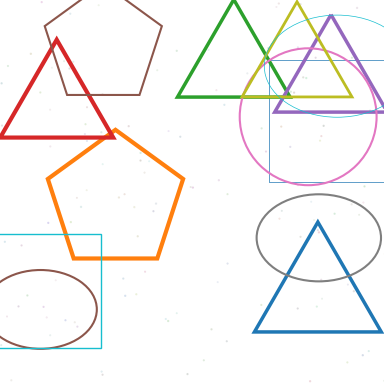[{"shape": "triangle", "thickness": 2.5, "radius": 0.95, "center": [0.826, 0.233]}, {"shape": "square", "thickness": 0.5, "radius": 0.79, "center": [0.857, 0.686]}, {"shape": "pentagon", "thickness": 3, "radius": 0.92, "center": [0.3, 0.478]}, {"shape": "triangle", "thickness": 2.5, "radius": 0.84, "center": [0.607, 0.832]}, {"shape": "triangle", "thickness": 3, "radius": 0.85, "center": [0.147, 0.727]}, {"shape": "triangle", "thickness": 2.5, "radius": 0.84, "center": [0.86, 0.793]}, {"shape": "oval", "thickness": 1.5, "radius": 0.73, "center": [0.105, 0.196]}, {"shape": "pentagon", "thickness": 1.5, "radius": 0.8, "center": [0.268, 0.883]}, {"shape": "circle", "thickness": 1.5, "radius": 0.89, "center": [0.8, 0.697]}, {"shape": "oval", "thickness": 1.5, "radius": 0.81, "center": [0.828, 0.382]}, {"shape": "triangle", "thickness": 2, "radius": 0.82, "center": [0.771, 0.831]}, {"shape": "square", "thickness": 1, "radius": 0.74, "center": [0.115, 0.244]}, {"shape": "oval", "thickness": 0.5, "radius": 0.95, "center": [0.876, 0.828]}]